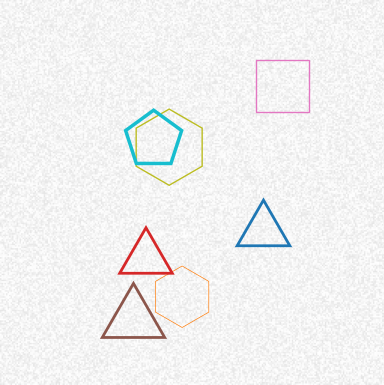[{"shape": "triangle", "thickness": 2, "radius": 0.4, "center": [0.684, 0.401]}, {"shape": "hexagon", "thickness": 0.5, "radius": 0.4, "center": [0.473, 0.229]}, {"shape": "triangle", "thickness": 2, "radius": 0.39, "center": [0.379, 0.33]}, {"shape": "triangle", "thickness": 2, "radius": 0.47, "center": [0.347, 0.17]}, {"shape": "square", "thickness": 1, "radius": 0.34, "center": [0.733, 0.776]}, {"shape": "hexagon", "thickness": 1, "radius": 0.49, "center": [0.439, 0.618]}, {"shape": "pentagon", "thickness": 2.5, "radius": 0.38, "center": [0.399, 0.637]}]